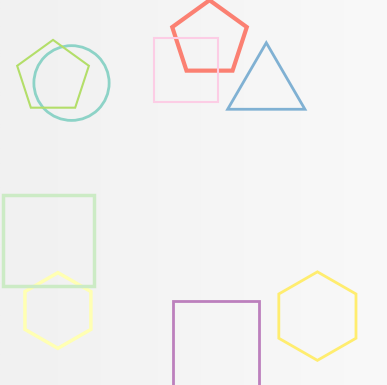[{"shape": "circle", "thickness": 2, "radius": 0.49, "center": [0.185, 0.784]}, {"shape": "hexagon", "thickness": 2.5, "radius": 0.49, "center": [0.149, 0.194]}, {"shape": "pentagon", "thickness": 3, "radius": 0.51, "center": [0.541, 0.898]}, {"shape": "triangle", "thickness": 2, "radius": 0.58, "center": [0.687, 0.774]}, {"shape": "pentagon", "thickness": 1.5, "radius": 0.49, "center": [0.137, 0.799]}, {"shape": "square", "thickness": 1.5, "radius": 0.41, "center": [0.48, 0.818]}, {"shape": "square", "thickness": 2, "radius": 0.55, "center": [0.558, 0.108]}, {"shape": "square", "thickness": 2.5, "radius": 0.59, "center": [0.125, 0.376]}, {"shape": "hexagon", "thickness": 2, "radius": 0.57, "center": [0.819, 0.179]}]